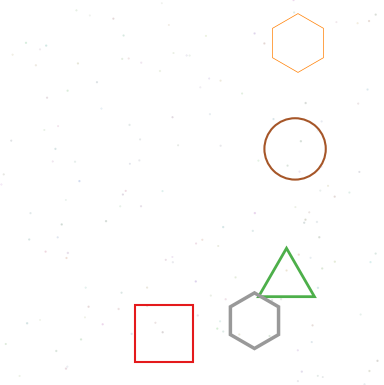[{"shape": "square", "thickness": 1.5, "radius": 0.37, "center": [0.426, 0.135]}, {"shape": "triangle", "thickness": 2, "radius": 0.42, "center": [0.744, 0.271]}, {"shape": "hexagon", "thickness": 0.5, "radius": 0.38, "center": [0.774, 0.888]}, {"shape": "circle", "thickness": 1.5, "radius": 0.4, "center": [0.766, 0.613]}, {"shape": "hexagon", "thickness": 2.5, "radius": 0.36, "center": [0.661, 0.167]}]